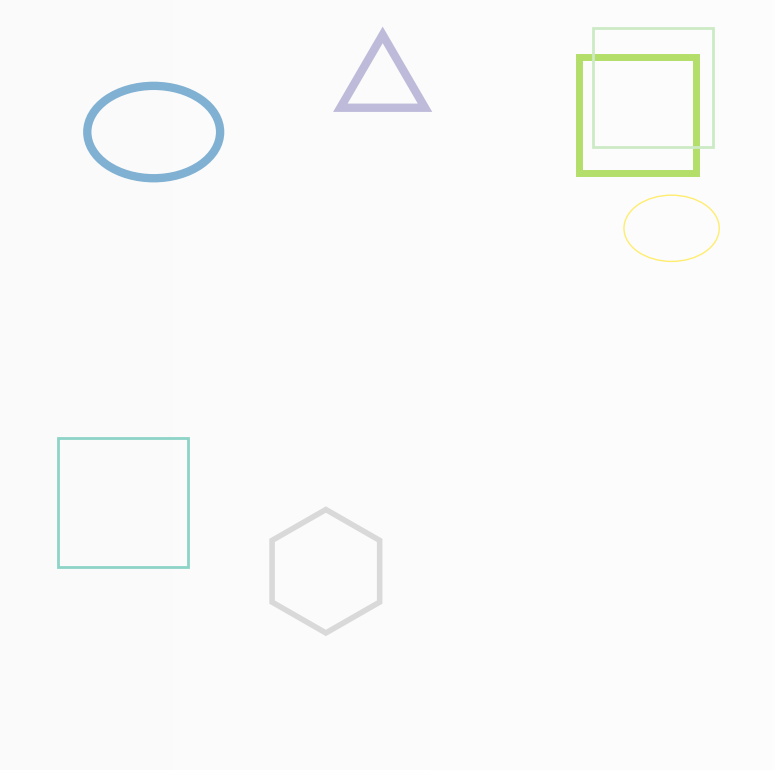[{"shape": "square", "thickness": 1, "radius": 0.42, "center": [0.158, 0.347]}, {"shape": "triangle", "thickness": 3, "radius": 0.32, "center": [0.494, 0.892]}, {"shape": "oval", "thickness": 3, "radius": 0.43, "center": [0.198, 0.829]}, {"shape": "square", "thickness": 2.5, "radius": 0.38, "center": [0.823, 0.851]}, {"shape": "hexagon", "thickness": 2, "radius": 0.4, "center": [0.42, 0.258]}, {"shape": "square", "thickness": 1, "radius": 0.39, "center": [0.843, 0.886]}, {"shape": "oval", "thickness": 0.5, "radius": 0.31, "center": [0.867, 0.704]}]